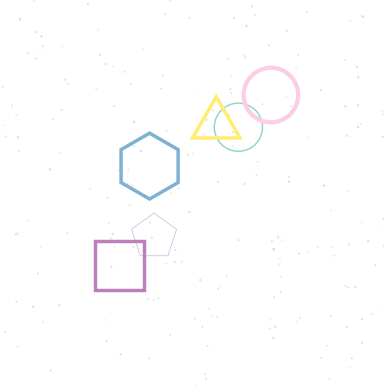[{"shape": "circle", "thickness": 1, "radius": 0.31, "center": [0.619, 0.67]}, {"shape": "pentagon", "thickness": 0.5, "radius": 0.31, "center": [0.4, 0.385]}, {"shape": "hexagon", "thickness": 2.5, "radius": 0.43, "center": [0.389, 0.569]}, {"shape": "circle", "thickness": 3, "radius": 0.35, "center": [0.704, 0.753]}, {"shape": "square", "thickness": 2.5, "radius": 0.32, "center": [0.311, 0.31]}, {"shape": "triangle", "thickness": 2.5, "radius": 0.36, "center": [0.562, 0.677]}]